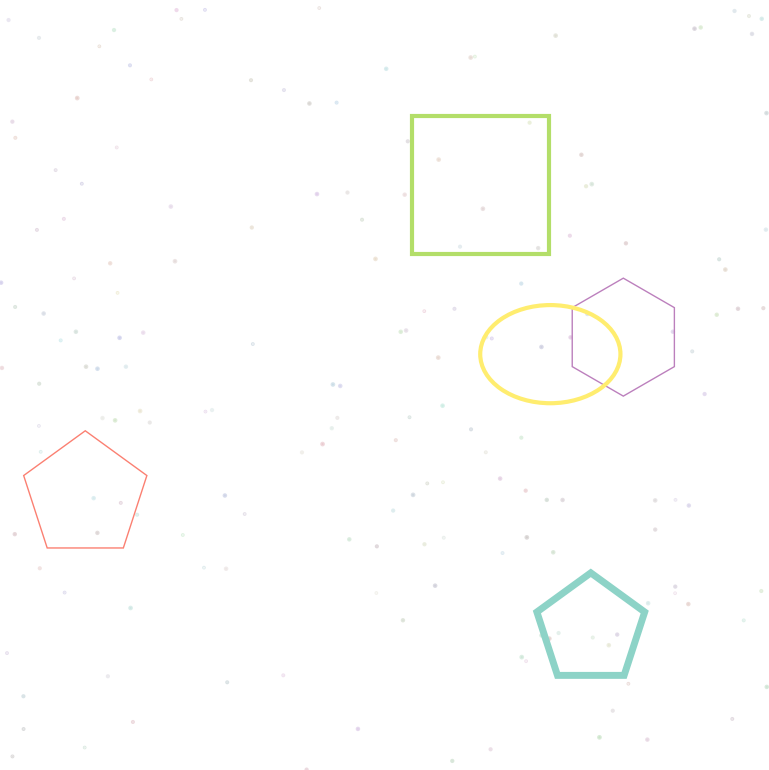[{"shape": "pentagon", "thickness": 2.5, "radius": 0.37, "center": [0.767, 0.182]}, {"shape": "pentagon", "thickness": 0.5, "radius": 0.42, "center": [0.111, 0.356]}, {"shape": "square", "thickness": 1.5, "radius": 0.45, "center": [0.624, 0.76]}, {"shape": "hexagon", "thickness": 0.5, "radius": 0.38, "center": [0.809, 0.562]}, {"shape": "oval", "thickness": 1.5, "radius": 0.46, "center": [0.715, 0.54]}]